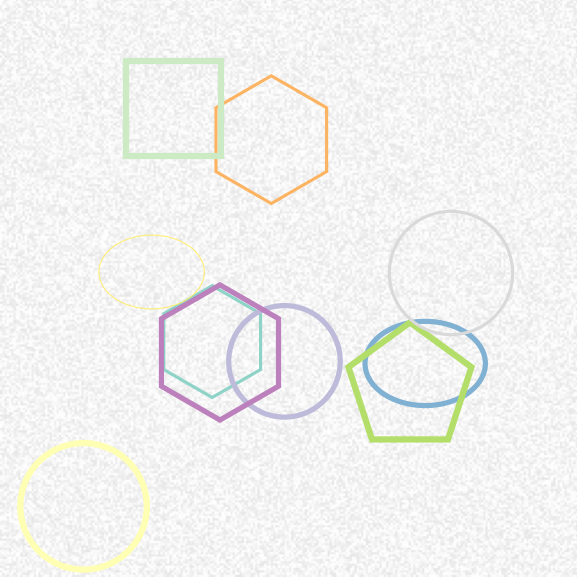[{"shape": "hexagon", "thickness": 1.5, "radius": 0.48, "center": [0.367, 0.408]}, {"shape": "circle", "thickness": 3, "radius": 0.55, "center": [0.145, 0.122]}, {"shape": "circle", "thickness": 2.5, "radius": 0.48, "center": [0.493, 0.373]}, {"shape": "oval", "thickness": 2.5, "radius": 0.52, "center": [0.736, 0.37]}, {"shape": "hexagon", "thickness": 1.5, "radius": 0.55, "center": [0.47, 0.757]}, {"shape": "pentagon", "thickness": 3, "radius": 0.56, "center": [0.71, 0.329]}, {"shape": "circle", "thickness": 1.5, "radius": 0.53, "center": [0.781, 0.526]}, {"shape": "hexagon", "thickness": 2.5, "radius": 0.58, "center": [0.381, 0.389]}, {"shape": "square", "thickness": 3, "radius": 0.41, "center": [0.3, 0.812]}, {"shape": "oval", "thickness": 0.5, "radius": 0.46, "center": [0.263, 0.528]}]